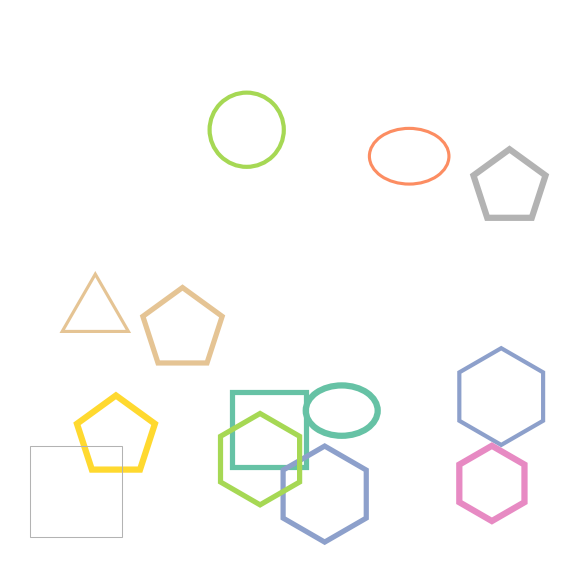[{"shape": "square", "thickness": 2.5, "radius": 0.32, "center": [0.466, 0.255]}, {"shape": "oval", "thickness": 3, "radius": 0.31, "center": [0.592, 0.288]}, {"shape": "oval", "thickness": 1.5, "radius": 0.34, "center": [0.709, 0.729]}, {"shape": "hexagon", "thickness": 2.5, "radius": 0.42, "center": [0.562, 0.144]}, {"shape": "hexagon", "thickness": 2, "radius": 0.42, "center": [0.868, 0.312]}, {"shape": "hexagon", "thickness": 3, "radius": 0.33, "center": [0.852, 0.162]}, {"shape": "circle", "thickness": 2, "radius": 0.32, "center": [0.427, 0.774]}, {"shape": "hexagon", "thickness": 2.5, "radius": 0.4, "center": [0.45, 0.204]}, {"shape": "pentagon", "thickness": 3, "radius": 0.35, "center": [0.201, 0.243]}, {"shape": "pentagon", "thickness": 2.5, "radius": 0.36, "center": [0.316, 0.429]}, {"shape": "triangle", "thickness": 1.5, "radius": 0.33, "center": [0.165, 0.458]}, {"shape": "square", "thickness": 0.5, "radius": 0.4, "center": [0.132, 0.148]}, {"shape": "pentagon", "thickness": 3, "radius": 0.33, "center": [0.882, 0.675]}]